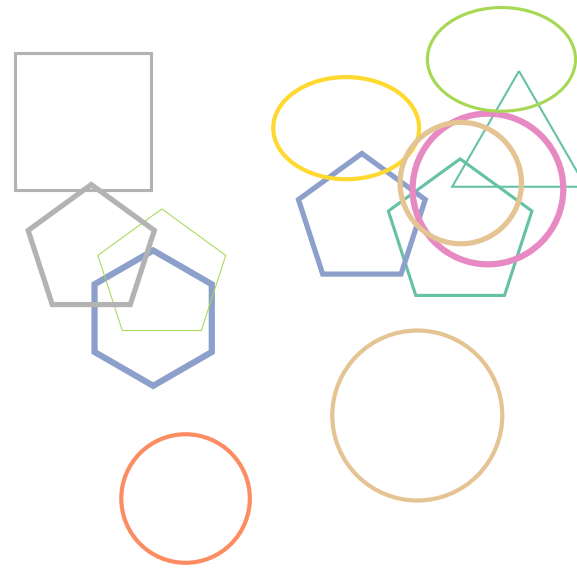[{"shape": "pentagon", "thickness": 1.5, "radius": 0.65, "center": [0.797, 0.593]}, {"shape": "triangle", "thickness": 1, "radius": 0.67, "center": [0.899, 0.743]}, {"shape": "circle", "thickness": 2, "radius": 0.56, "center": [0.321, 0.136]}, {"shape": "hexagon", "thickness": 3, "radius": 0.59, "center": [0.265, 0.448]}, {"shape": "pentagon", "thickness": 2.5, "radius": 0.58, "center": [0.627, 0.618]}, {"shape": "circle", "thickness": 3, "radius": 0.65, "center": [0.845, 0.672]}, {"shape": "oval", "thickness": 1.5, "radius": 0.64, "center": [0.868, 0.896]}, {"shape": "pentagon", "thickness": 0.5, "radius": 0.58, "center": [0.28, 0.521]}, {"shape": "oval", "thickness": 2, "radius": 0.63, "center": [0.599, 0.777]}, {"shape": "circle", "thickness": 2.5, "radius": 0.53, "center": [0.798, 0.682]}, {"shape": "circle", "thickness": 2, "radius": 0.74, "center": [0.723, 0.28]}, {"shape": "square", "thickness": 1.5, "radius": 0.59, "center": [0.144, 0.789]}, {"shape": "pentagon", "thickness": 2.5, "radius": 0.57, "center": [0.158, 0.565]}]